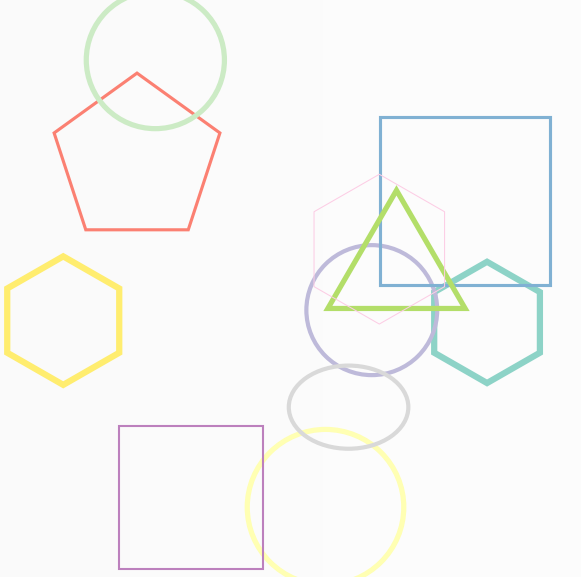[{"shape": "hexagon", "thickness": 3, "radius": 0.52, "center": [0.838, 0.441]}, {"shape": "circle", "thickness": 2.5, "radius": 0.67, "center": [0.56, 0.121]}, {"shape": "circle", "thickness": 2, "radius": 0.56, "center": [0.64, 0.462]}, {"shape": "pentagon", "thickness": 1.5, "radius": 0.75, "center": [0.236, 0.723]}, {"shape": "square", "thickness": 1.5, "radius": 0.73, "center": [0.8, 0.651]}, {"shape": "triangle", "thickness": 2.5, "radius": 0.68, "center": [0.682, 0.533]}, {"shape": "hexagon", "thickness": 0.5, "radius": 0.65, "center": [0.653, 0.568]}, {"shape": "oval", "thickness": 2, "radius": 0.51, "center": [0.6, 0.294]}, {"shape": "square", "thickness": 1, "radius": 0.62, "center": [0.329, 0.138]}, {"shape": "circle", "thickness": 2.5, "radius": 0.59, "center": [0.267, 0.895]}, {"shape": "hexagon", "thickness": 3, "radius": 0.56, "center": [0.109, 0.444]}]